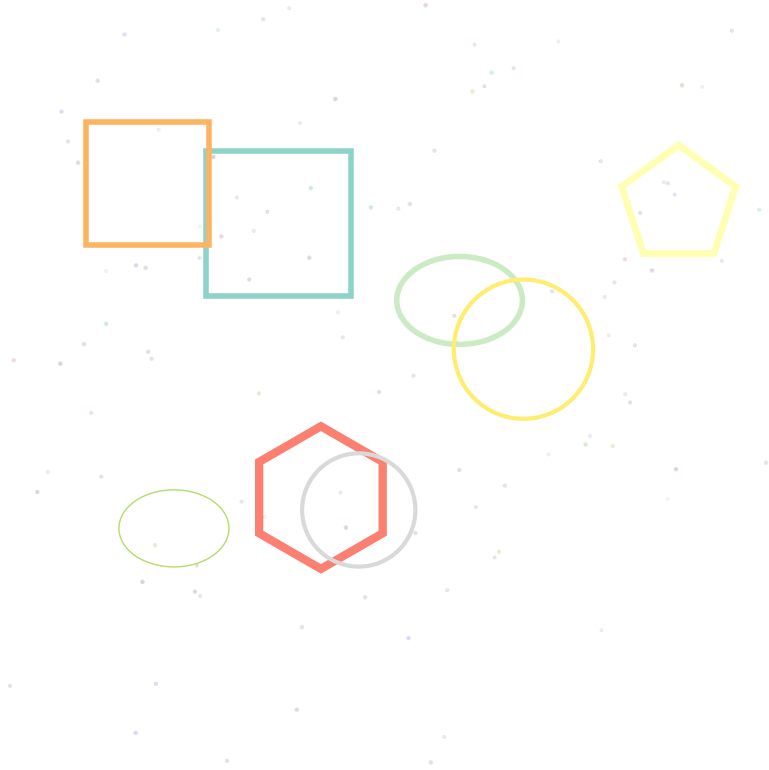[{"shape": "square", "thickness": 2, "radius": 0.47, "center": [0.361, 0.709]}, {"shape": "pentagon", "thickness": 2.5, "radius": 0.39, "center": [0.881, 0.734]}, {"shape": "hexagon", "thickness": 3, "radius": 0.46, "center": [0.417, 0.354]}, {"shape": "square", "thickness": 2, "radius": 0.4, "center": [0.192, 0.761]}, {"shape": "oval", "thickness": 0.5, "radius": 0.36, "center": [0.226, 0.314]}, {"shape": "circle", "thickness": 1.5, "radius": 0.37, "center": [0.466, 0.338]}, {"shape": "oval", "thickness": 2, "radius": 0.41, "center": [0.597, 0.61]}, {"shape": "circle", "thickness": 1.5, "radius": 0.45, "center": [0.68, 0.547]}]